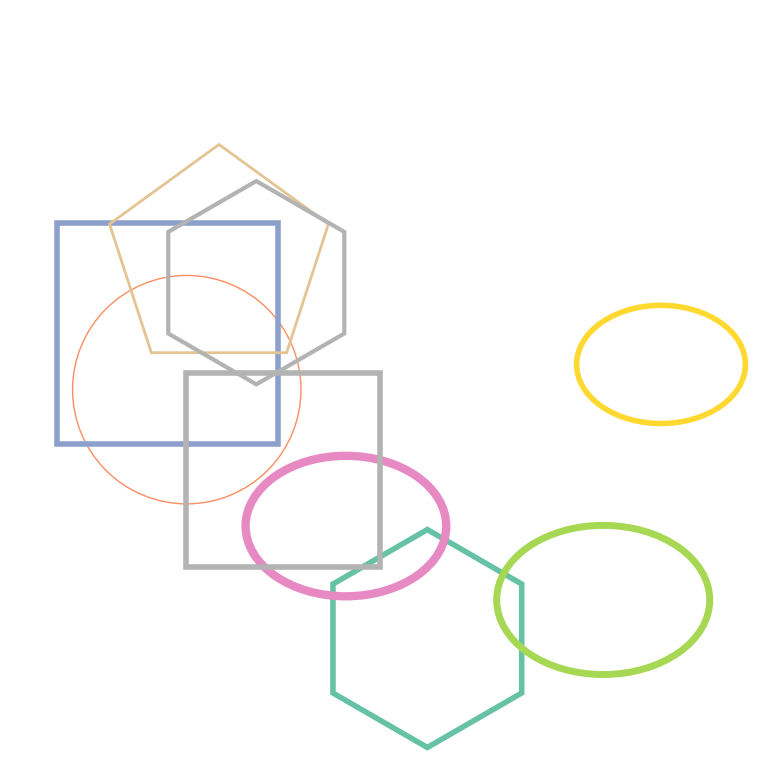[{"shape": "hexagon", "thickness": 2, "radius": 0.71, "center": [0.555, 0.171]}, {"shape": "circle", "thickness": 0.5, "radius": 0.74, "center": [0.243, 0.494]}, {"shape": "square", "thickness": 2, "radius": 0.72, "center": [0.218, 0.567]}, {"shape": "oval", "thickness": 3, "radius": 0.65, "center": [0.449, 0.317]}, {"shape": "oval", "thickness": 2.5, "radius": 0.69, "center": [0.783, 0.221]}, {"shape": "oval", "thickness": 2, "radius": 0.55, "center": [0.858, 0.527]}, {"shape": "pentagon", "thickness": 1, "radius": 0.75, "center": [0.284, 0.663]}, {"shape": "square", "thickness": 2, "radius": 0.63, "center": [0.368, 0.389]}, {"shape": "hexagon", "thickness": 1.5, "radius": 0.66, "center": [0.333, 0.633]}]